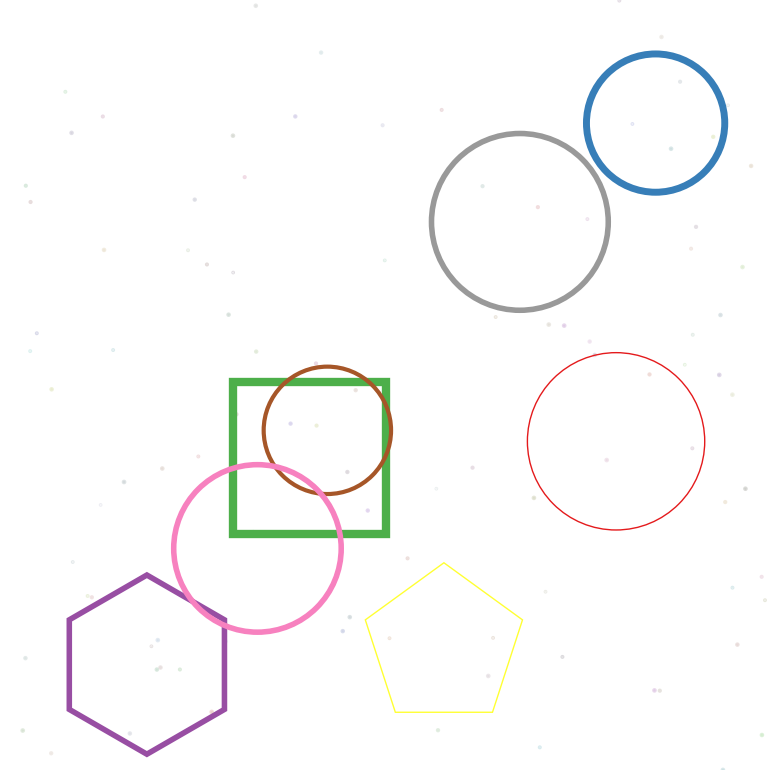[{"shape": "circle", "thickness": 0.5, "radius": 0.58, "center": [0.8, 0.427]}, {"shape": "circle", "thickness": 2.5, "radius": 0.45, "center": [0.851, 0.84]}, {"shape": "square", "thickness": 3, "radius": 0.5, "center": [0.402, 0.405]}, {"shape": "hexagon", "thickness": 2, "radius": 0.58, "center": [0.191, 0.137]}, {"shape": "pentagon", "thickness": 0.5, "radius": 0.54, "center": [0.577, 0.162]}, {"shape": "circle", "thickness": 1.5, "radius": 0.41, "center": [0.425, 0.441]}, {"shape": "circle", "thickness": 2, "radius": 0.54, "center": [0.334, 0.288]}, {"shape": "circle", "thickness": 2, "radius": 0.57, "center": [0.675, 0.712]}]